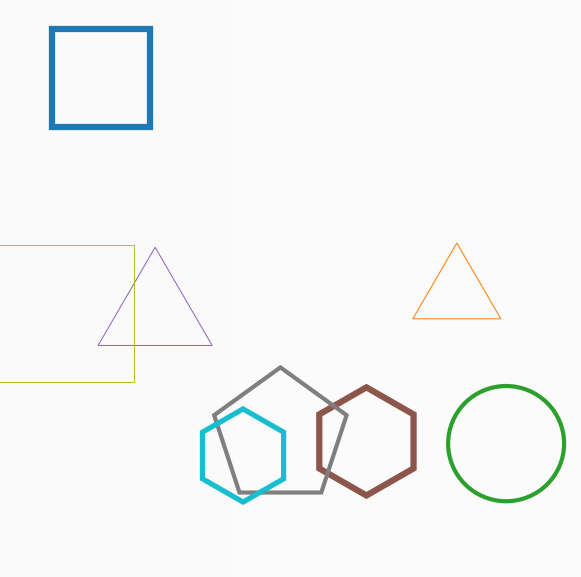[{"shape": "square", "thickness": 3, "radius": 0.42, "center": [0.174, 0.864]}, {"shape": "triangle", "thickness": 0.5, "radius": 0.44, "center": [0.786, 0.491]}, {"shape": "circle", "thickness": 2, "radius": 0.5, "center": [0.871, 0.231]}, {"shape": "triangle", "thickness": 0.5, "radius": 0.57, "center": [0.267, 0.458]}, {"shape": "hexagon", "thickness": 3, "radius": 0.47, "center": [0.63, 0.235]}, {"shape": "pentagon", "thickness": 2, "radius": 0.6, "center": [0.482, 0.243]}, {"shape": "square", "thickness": 0.5, "radius": 0.59, "center": [0.111, 0.456]}, {"shape": "hexagon", "thickness": 2.5, "radius": 0.4, "center": [0.418, 0.21]}]